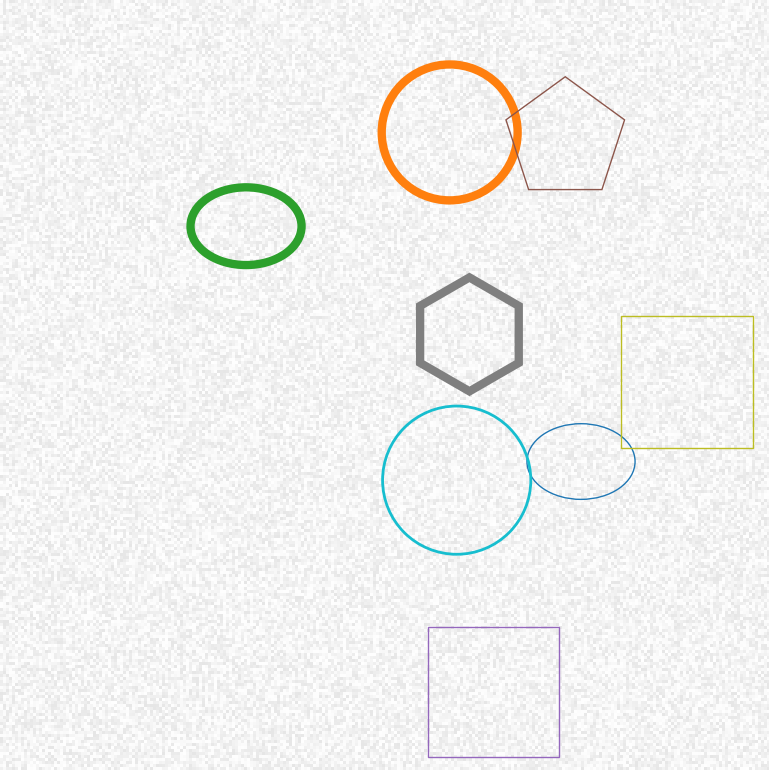[{"shape": "oval", "thickness": 0.5, "radius": 0.35, "center": [0.755, 0.401]}, {"shape": "circle", "thickness": 3, "radius": 0.44, "center": [0.584, 0.828]}, {"shape": "oval", "thickness": 3, "radius": 0.36, "center": [0.32, 0.706]}, {"shape": "square", "thickness": 0.5, "radius": 0.42, "center": [0.641, 0.101]}, {"shape": "pentagon", "thickness": 0.5, "radius": 0.4, "center": [0.734, 0.819]}, {"shape": "hexagon", "thickness": 3, "radius": 0.37, "center": [0.61, 0.566]}, {"shape": "square", "thickness": 0.5, "radius": 0.43, "center": [0.892, 0.504]}, {"shape": "circle", "thickness": 1, "radius": 0.48, "center": [0.593, 0.376]}]